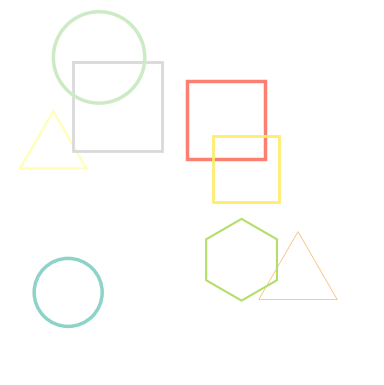[{"shape": "circle", "thickness": 2.5, "radius": 0.44, "center": [0.177, 0.241]}, {"shape": "triangle", "thickness": 1.5, "radius": 0.5, "center": [0.138, 0.612]}, {"shape": "square", "thickness": 2.5, "radius": 0.5, "center": [0.587, 0.688]}, {"shape": "triangle", "thickness": 0.5, "radius": 0.59, "center": [0.774, 0.281]}, {"shape": "hexagon", "thickness": 1.5, "radius": 0.53, "center": [0.627, 0.325]}, {"shape": "square", "thickness": 2, "radius": 0.58, "center": [0.306, 0.724]}, {"shape": "circle", "thickness": 2.5, "radius": 0.59, "center": [0.257, 0.851]}, {"shape": "square", "thickness": 2, "radius": 0.43, "center": [0.639, 0.561]}]